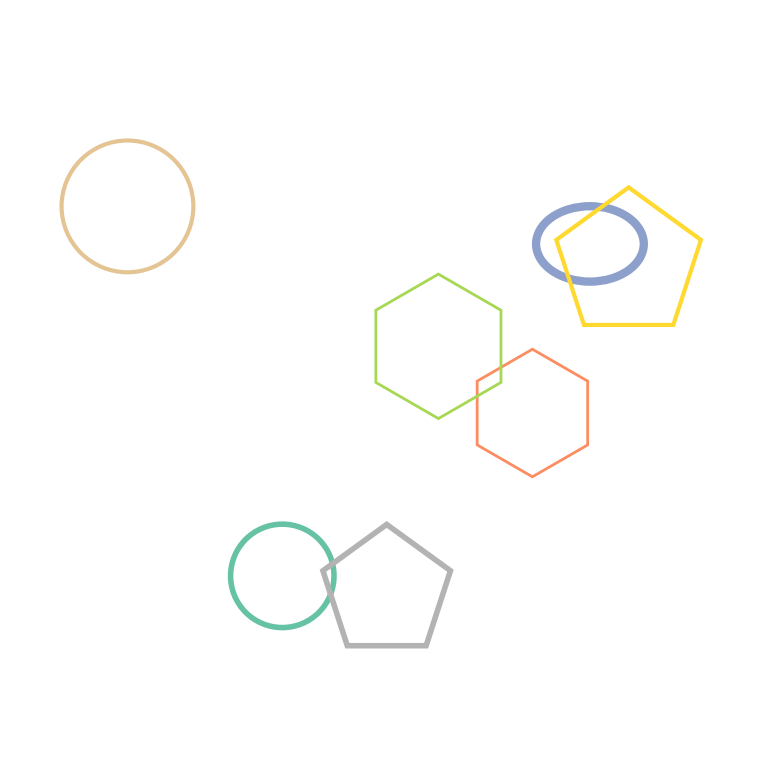[{"shape": "circle", "thickness": 2, "radius": 0.34, "center": [0.367, 0.252]}, {"shape": "hexagon", "thickness": 1, "radius": 0.41, "center": [0.691, 0.464]}, {"shape": "oval", "thickness": 3, "radius": 0.35, "center": [0.766, 0.683]}, {"shape": "hexagon", "thickness": 1, "radius": 0.47, "center": [0.569, 0.55]}, {"shape": "pentagon", "thickness": 1.5, "radius": 0.49, "center": [0.816, 0.658]}, {"shape": "circle", "thickness": 1.5, "radius": 0.43, "center": [0.166, 0.732]}, {"shape": "pentagon", "thickness": 2, "radius": 0.44, "center": [0.502, 0.232]}]